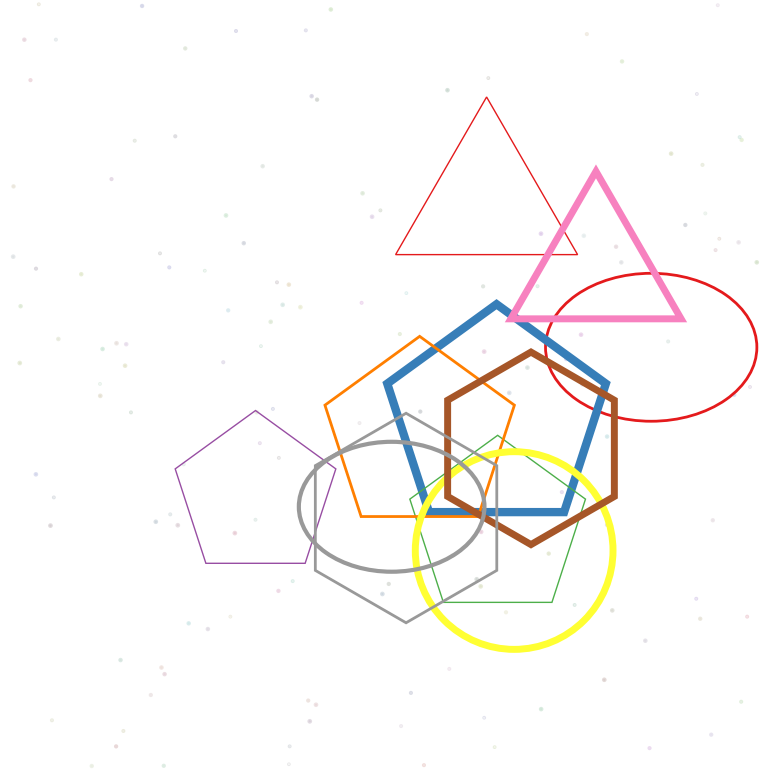[{"shape": "triangle", "thickness": 0.5, "radius": 0.68, "center": [0.632, 0.738]}, {"shape": "oval", "thickness": 1, "radius": 0.69, "center": [0.846, 0.549]}, {"shape": "pentagon", "thickness": 3, "radius": 0.75, "center": [0.645, 0.456]}, {"shape": "pentagon", "thickness": 0.5, "radius": 0.6, "center": [0.646, 0.315]}, {"shape": "pentagon", "thickness": 0.5, "radius": 0.55, "center": [0.332, 0.357]}, {"shape": "pentagon", "thickness": 1, "radius": 0.65, "center": [0.545, 0.434]}, {"shape": "circle", "thickness": 2.5, "radius": 0.64, "center": [0.668, 0.285]}, {"shape": "hexagon", "thickness": 2.5, "radius": 0.63, "center": [0.69, 0.418]}, {"shape": "triangle", "thickness": 2.5, "radius": 0.64, "center": [0.774, 0.65]}, {"shape": "oval", "thickness": 1.5, "radius": 0.6, "center": [0.509, 0.342]}, {"shape": "hexagon", "thickness": 1, "radius": 0.68, "center": [0.527, 0.327]}]